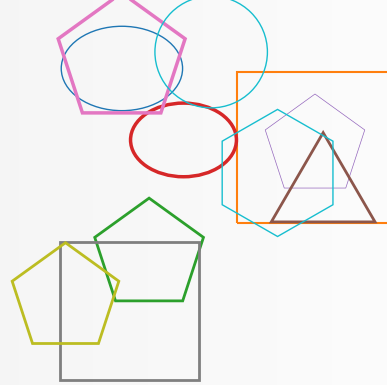[{"shape": "oval", "thickness": 1, "radius": 0.78, "center": [0.315, 0.822]}, {"shape": "square", "thickness": 1.5, "radius": 0.98, "center": [0.808, 0.616]}, {"shape": "pentagon", "thickness": 2, "radius": 0.74, "center": [0.385, 0.338]}, {"shape": "oval", "thickness": 2.5, "radius": 0.68, "center": [0.474, 0.637]}, {"shape": "pentagon", "thickness": 0.5, "radius": 0.68, "center": [0.813, 0.621]}, {"shape": "triangle", "thickness": 2, "radius": 0.77, "center": [0.834, 0.501]}, {"shape": "pentagon", "thickness": 2.5, "radius": 0.86, "center": [0.314, 0.846]}, {"shape": "square", "thickness": 2, "radius": 0.9, "center": [0.335, 0.192]}, {"shape": "pentagon", "thickness": 2, "radius": 0.72, "center": [0.169, 0.225]}, {"shape": "circle", "thickness": 1, "radius": 0.73, "center": [0.545, 0.865]}, {"shape": "hexagon", "thickness": 1, "radius": 0.83, "center": [0.716, 0.551]}]